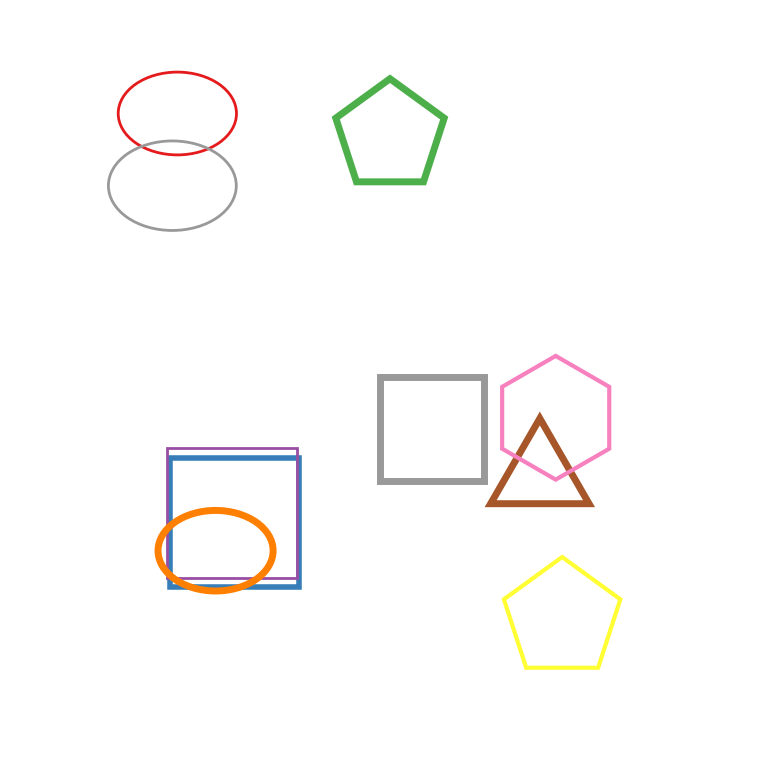[{"shape": "oval", "thickness": 1, "radius": 0.38, "center": [0.23, 0.853]}, {"shape": "square", "thickness": 2, "radius": 0.42, "center": [0.305, 0.321]}, {"shape": "pentagon", "thickness": 2.5, "radius": 0.37, "center": [0.506, 0.824]}, {"shape": "square", "thickness": 1, "radius": 0.42, "center": [0.301, 0.334]}, {"shape": "oval", "thickness": 2.5, "radius": 0.37, "center": [0.28, 0.285]}, {"shape": "pentagon", "thickness": 1.5, "radius": 0.4, "center": [0.73, 0.197]}, {"shape": "triangle", "thickness": 2.5, "radius": 0.37, "center": [0.701, 0.383]}, {"shape": "hexagon", "thickness": 1.5, "radius": 0.4, "center": [0.722, 0.457]}, {"shape": "square", "thickness": 2.5, "radius": 0.34, "center": [0.561, 0.443]}, {"shape": "oval", "thickness": 1, "radius": 0.42, "center": [0.224, 0.759]}]